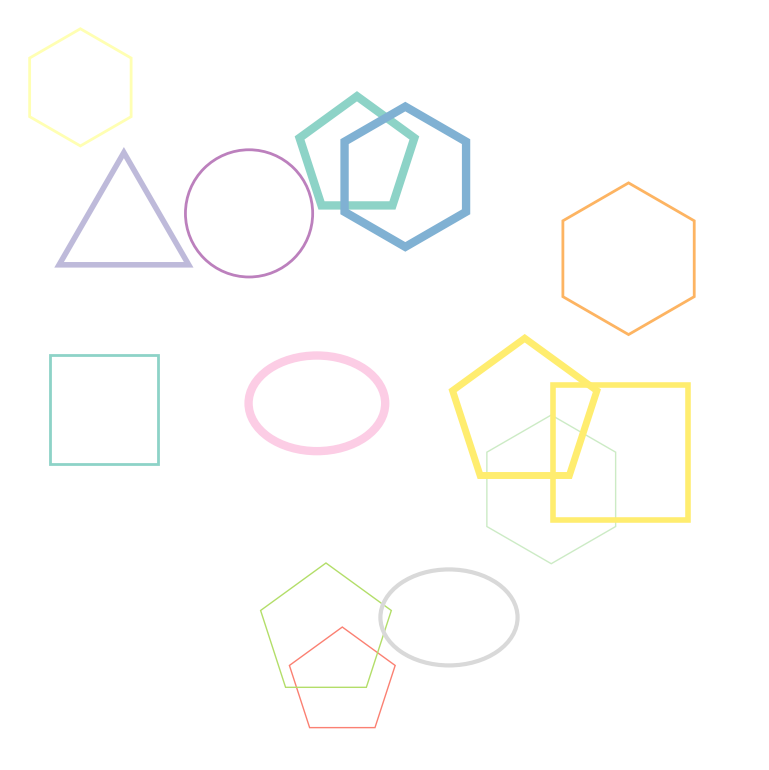[{"shape": "pentagon", "thickness": 3, "radius": 0.39, "center": [0.464, 0.797]}, {"shape": "square", "thickness": 1, "radius": 0.35, "center": [0.135, 0.469]}, {"shape": "hexagon", "thickness": 1, "radius": 0.38, "center": [0.104, 0.887]}, {"shape": "triangle", "thickness": 2, "radius": 0.49, "center": [0.161, 0.705]}, {"shape": "pentagon", "thickness": 0.5, "radius": 0.36, "center": [0.445, 0.113]}, {"shape": "hexagon", "thickness": 3, "radius": 0.46, "center": [0.526, 0.77]}, {"shape": "hexagon", "thickness": 1, "radius": 0.49, "center": [0.816, 0.664]}, {"shape": "pentagon", "thickness": 0.5, "radius": 0.45, "center": [0.423, 0.18]}, {"shape": "oval", "thickness": 3, "radius": 0.44, "center": [0.412, 0.476]}, {"shape": "oval", "thickness": 1.5, "radius": 0.45, "center": [0.583, 0.198]}, {"shape": "circle", "thickness": 1, "radius": 0.41, "center": [0.323, 0.723]}, {"shape": "hexagon", "thickness": 0.5, "radius": 0.48, "center": [0.716, 0.364]}, {"shape": "square", "thickness": 2, "radius": 0.44, "center": [0.806, 0.413]}, {"shape": "pentagon", "thickness": 2.5, "radius": 0.49, "center": [0.681, 0.462]}]